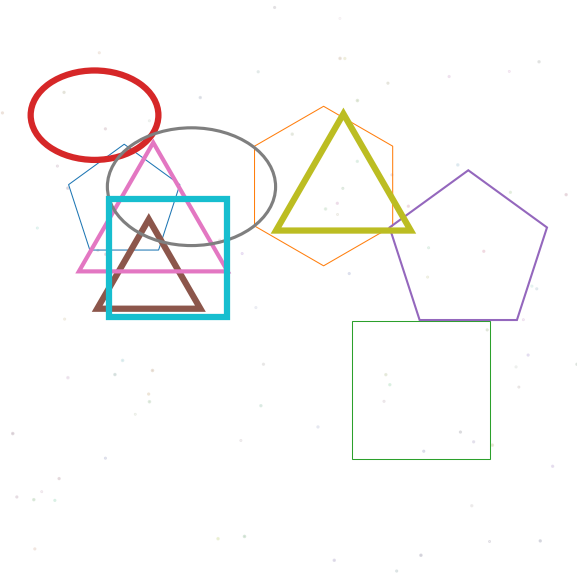[{"shape": "pentagon", "thickness": 0.5, "radius": 0.51, "center": [0.215, 0.648]}, {"shape": "hexagon", "thickness": 0.5, "radius": 0.69, "center": [0.56, 0.677]}, {"shape": "square", "thickness": 0.5, "radius": 0.6, "center": [0.729, 0.324]}, {"shape": "oval", "thickness": 3, "radius": 0.55, "center": [0.164, 0.8]}, {"shape": "pentagon", "thickness": 1, "radius": 0.72, "center": [0.811, 0.561]}, {"shape": "triangle", "thickness": 3, "radius": 0.52, "center": [0.258, 0.516]}, {"shape": "triangle", "thickness": 2, "radius": 0.74, "center": [0.265, 0.604]}, {"shape": "oval", "thickness": 1.5, "radius": 0.73, "center": [0.332, 0.676]}, {"shape": "triangle", "thickness": 3, "radius": 0.67, "center": [0.595, 0.667]}, {"shape": "square", "thickness": 3, "radius": 0.51, "center": [0.29, 0.552]}]